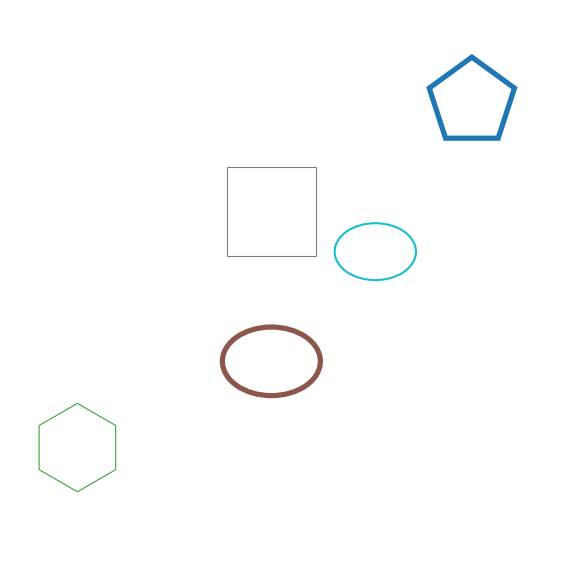[{"shape": "pentagon", "thickness": 2.5, "radius": 0.39, "center": [0.817, 0.823]}, {"shape": "hexagon", "thickness": 0.5, "radius": 0.38, "center": [0.134, 0.224]}, {"shape": "oval", "thickness": 2.5, "radius": 0.42, "center": [0.47, 0.373]}, {"shape": "square", "thickness": 0.5, "radius": 0.38, "center": [0.47, 0.633]}, {"shape": "oval", "thickness": 1, "radius": 0.35, "center": [0.65, 0.563]}]